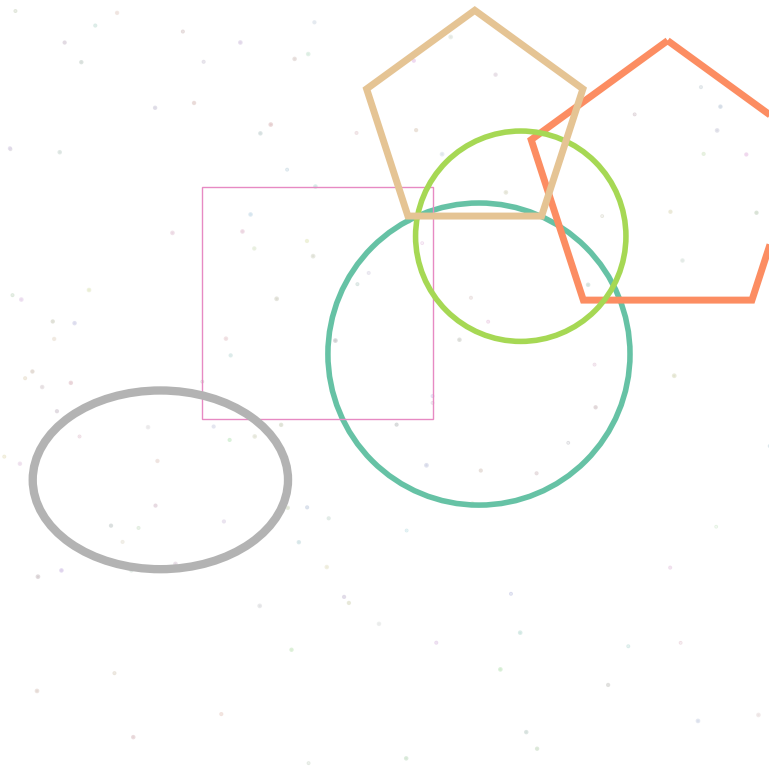[{"shape": "circle", "thickness": 2, "radius": 0.98, "center": [0.622, 0.54]}, {"shape": "pentagon", "thickness": 2.5, "radius": 0.93, "center": [0.867, 0.761]}, {"shape": "square", "thickness": 0.5, "radius": 0.75, "center": [0.413, 0.607]}, {"shape": "circle", "thickness": 2, "radius": 0.68, "center": [0.676, 0.693]}, {"shape": "pentagon", "thickness": 2.5, "radius": 0.74, "center": [0.617, 0.839]}, {"shape": "oval", "thickness": 3, "radius": 0.83, "center": [0.208, 0.377]}]